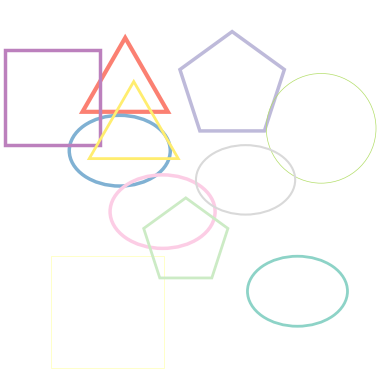[{"shape": "oval", "thickness": 2, "radius": 0.65, "center": [0.773, 0.244]}, {"shape": "square", "thickness": 0.5, "radius": 0.73, "center": [0.279, 0.19]}, {"shape": "pentagon", "thickness": 2.5, "radius": 0.71, "center": [0.603, 0.775]}, {"shape": "triangle", "thickness": 3, "radius": 0.64, "center": [0.325, 0.774]}, {"shape": "oval", "thickness": 2.5, "radius": 0.66, "center": [0.311, 0.609]}, {"shape": "circle", "thickness": 0.5, "radius": 0.71, "center": [0.834, 0.667]}, {"shape": "oval", "thickness": 2.5, "radius": 0.68, "center": [0.422, 0.45]}, {"shape": "oval", "thickness": 1.5, "radius": 0.64, "center": [0.638, 0.533]}, {"shape": "square", "thickness": 2.5, "radius": 0.62, "center": [0.137, 0.746]}, {"shape": "pentagon", "thickness": 2, "radius": 0.57, "center": [0.483, 0.371]}, {"shape": "triangle", "thickness": 2, "radius": 0.67, "center": [0.347, 0.655]}]